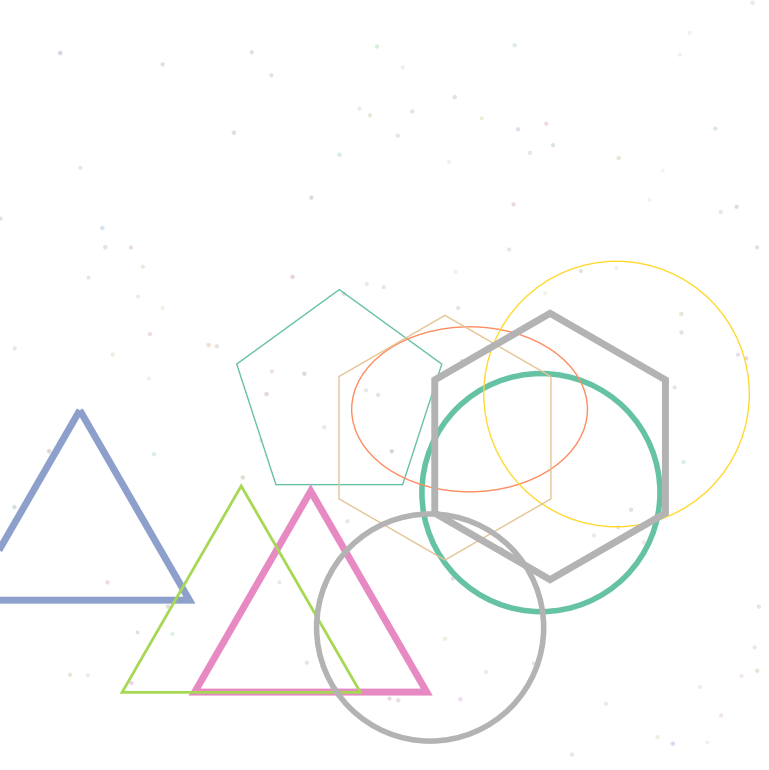[{"shape": "pentagon", "thickness": 0.5, "radius": 0.7, "center": [0.441, 0.484]}, {"shape": "circle", "thickness": 2, "radius": 0.77, "center": [0.703, 0.36]}, {"shape": "oval", "thickness": 0.5, "radius": 0.77, "center": [0.61, 0.468]}, {"shape": "triangle", "thickness": 2.5, "radius": 0.82, "center": [0.104, 0.303]}, {"shape": "triangle", "thickness": 2.5, "radius": 0.87, "center": [0.404, 0.188]}, {"shape": "triangle", "thickness": 1, "radius": 0.89, "center": [0.313, 0.19]}, {"shape": "circle", "thickness": 0.5, "radius": 0.86, "center": [0.801, 0.488]}, {"shape": "hexagon", "thickness": 0.5, "radius": 0.79, "center": [0.578, 0.432]}, {"shape": "circle", "thickness": 2, "radius": 0.74, "center": [0.559, 0.185]}, {"shape": "hexagon", "thickness": 2.5, "radius": 0.86, "center": [0.714, 0.42]}]